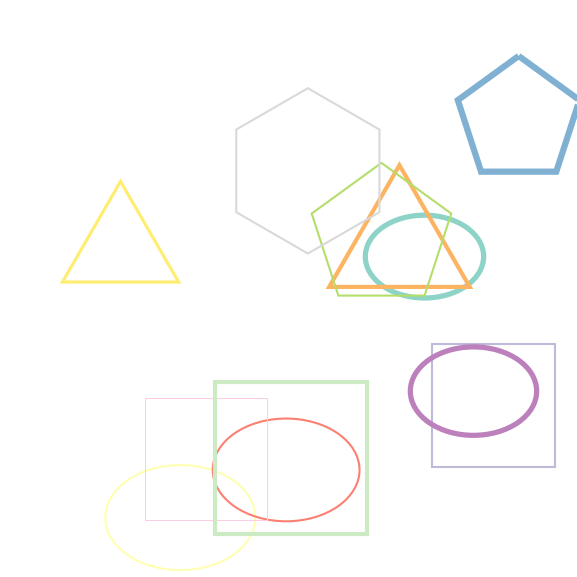[{"shape": "oval", "thickness": 2.5, "radius": 0.51, "center": [0.735, 0.555]}, {"shape": "oval", "thickness": 1, "radius": 0.65, "center": [0.312, 0.103]}, {"shape": "square", "thickness": 1, "radius": 0.53, "center": [0.855, 0.297]}, {"shape": "oval", "thickness": 1, "radius": 0.64, "center": [0.495, 0.185]}, {"shape": "pentagon", "thickness": 3, "radius": 0.55, "center": [0.898, 0.791]}, {"shape": "triangle", "thickness": 2, "radius": 0.7, "center": [0.692, 0.573]}, {"shape": "pentagon", "thickness": 1, "radius": 0.64, "center": [0.661, 0.59]}, {"shape": "square", "thickness": 0.5, "radius": 0.53, "center": [0.357, 0.204]}, {"shape": "hexagon", "thickness": 1, "radius": 0.72, "center": [0.533, 0.703]}, {"shape": "oval", "thickness": 2.5, "radius": 0.55, "center": [0.82, 0.322]}, {"shape": "square", "thickness": 2, "radius": 0.66, "center": [0.504, 0.207]}, {"shape": "triangle", "thickness": 1.5, "radius": 0.58, "center": [0.209, 0.569]}]